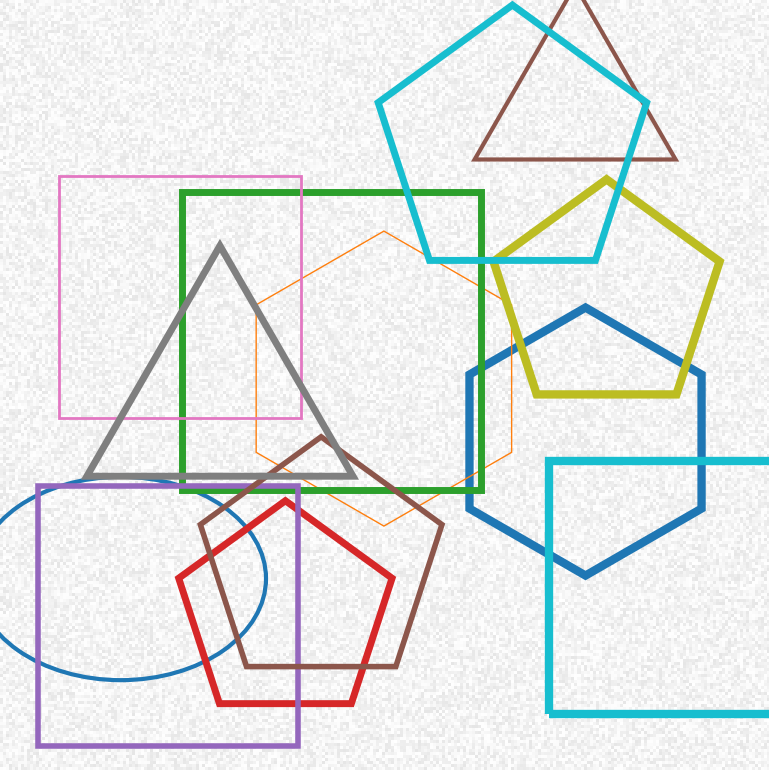[{"shape": "hexagon", "thickness": 3, "radius": 0.87, "center": [0.76, 0.427]}, {"shape": "oval", "thickness": 1.5, "radius": 0.94, "center": [0.157, 0.249]}, {"shape": "hexagon", "thickness": 0.5, "radius": 0.96, "center": [0.499, 0.508]}, {"shape": "square", "thickness": 2.5, "radius": 0.97, "center": [0.431, 0.557]}, {"shape": "pentagon", "thickness": 2.5, "radius": 0.73, "center": [0.371, 0.204]}, {"shape": "square", "thickness": 2, "radius": 0.84, "center": [0.218, 0.201]}, {"shape": "pentagon", "thickness": 2, "radius": 0.82, "center": [0.417, 0.268]}, {"shape": "triangle", "thickness": 1.5, "radius": 0.75, "center": [0.747, 0.868]}, {"shape": "square", "thickness": 1, "radius": 0.79, "center": [0.234, 0.614]}, {"shape": "triangle", "thickness": 2.5, "radius": 1.0, "center": [0.286, 0.481]}, {"shape": "pentagon", "thickness": 3, "radius": 0.77, "center": [0.788, 0.613]}, {"shape": "pentagon", "thickness": 2.5, "radius": 0.92, "center": [0.665, 0.81]}, {"shape": "square", "thickness": 3, "radius": 0.82, "center": [0.878, 0.237]}]